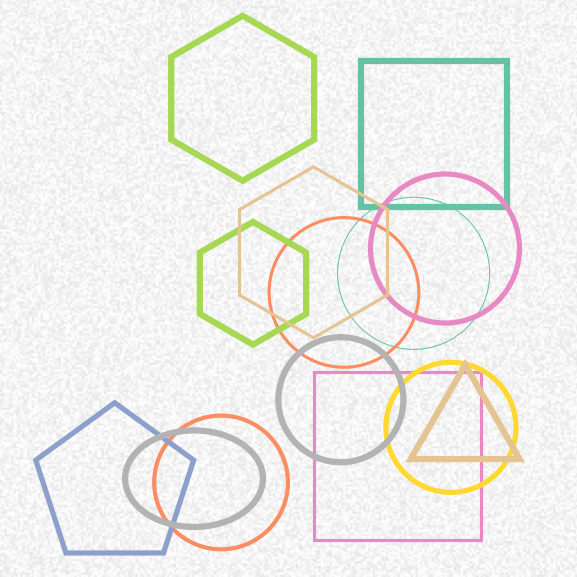[{"shape": "square", "thickness": 3, "radius": 0.63, "center": [0.752, 0.767]}, {"shape": "circle", "thickness": 0.5, "radius": 0.66, "center": [0.716, 0.526]}, {"shape": "circle", "thickness": 1.5, "radius": 0.65, "center": [0.596, 0.493]}, {"shape": "circle", "thickness": 2, "radius": 0.58, "center": [0.383, 0.164]}, {"shape": "pentagon", "thickness": 2.5, "radius": 0.72, "center": [0.199, 0.158]}, {"shape": "circle", "thickness": 2.5, "radius": 0.65, "center": [0.771, 0.569]}, {"shape": "square", "thickness": 1.5, "radius": 0.73, "center": [0.688, 0.21]}, {"shape": "hexagon", "thickness": 3, "radius": 0.53, "center": [0.438, 0.509]}, {"shape": "hexagon", "thickness": 3, "radius": 0.71, "center": [0.42, 0.829]}, {"shape": "circle", "thickness": 2.5, "radius": 0.56, "center": [0.781, 0.259]}, {"shape": "triangle", "thickness": 3, "radius": 0.54, "center": [0.806, 0.259]}, {"shape": "hexagon", "thickness": 1.5, "radius": 0.74, "center": [0.543, 0.562]}, {"shape": "circle", "thickness": 3, "radius": 0.54, "center": [0.59, 0.307]}, {"shape": "oval", "thickness": 3, "radius": 0.6, "center": [0.336, 0.17]}]